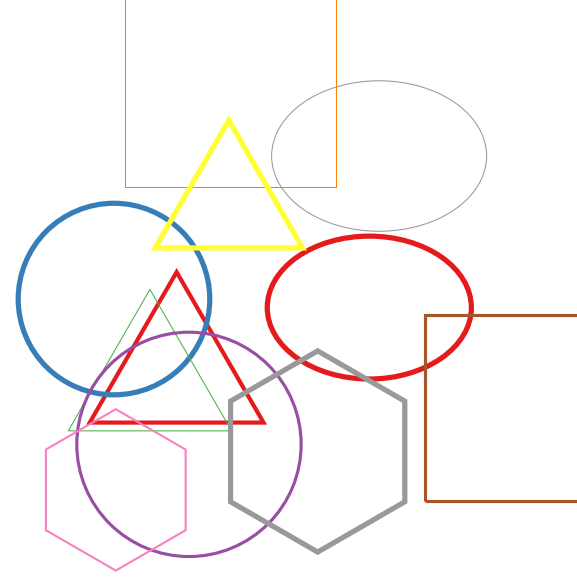[{"shape": "triangle", "thickness": 2, "radius": 0.87, "center": [0.306, 0.354]}, {"shape": "oval", "thickness": 2.5, "radius": 0.88, "center": [0.639, 0.467]}, {"shape": "circle", "thickness": 2.5, "radius": 0.83, "center": [0.197, 0.481]}, {"shape": "triangle", "thickness": 0.5, "radius": 0.82, "center": [0.26, 0.335]}, {"shape": "circle", "thickness": 1.5, "radius": 0.97, "center": [0.327, 0.23]}, {"shape": "square", "thickness": 0.5, "radius": 0.91, "center": [0.4, 0.858]}, {"shape": "triangle", "thickness": 2.5, "radius": 0.74, "center": [0.396, 0.644]}, {"shape": "square", "thickness": 1.5, "radius": 0.81, "center": [0.898, 0.293]}, {"shape": "hexagon", "thickness": 1, "radius": 0.7, "center": [0.2, 0.151]}, {"shape": "hexagon", "thickness": 2.5, "radius": 0.87, "center": [0.55, 0.217]}, {"shape": "oval", "thickness": 0.5, "radius": 0.93, "center": [0.656, 0.729]}]